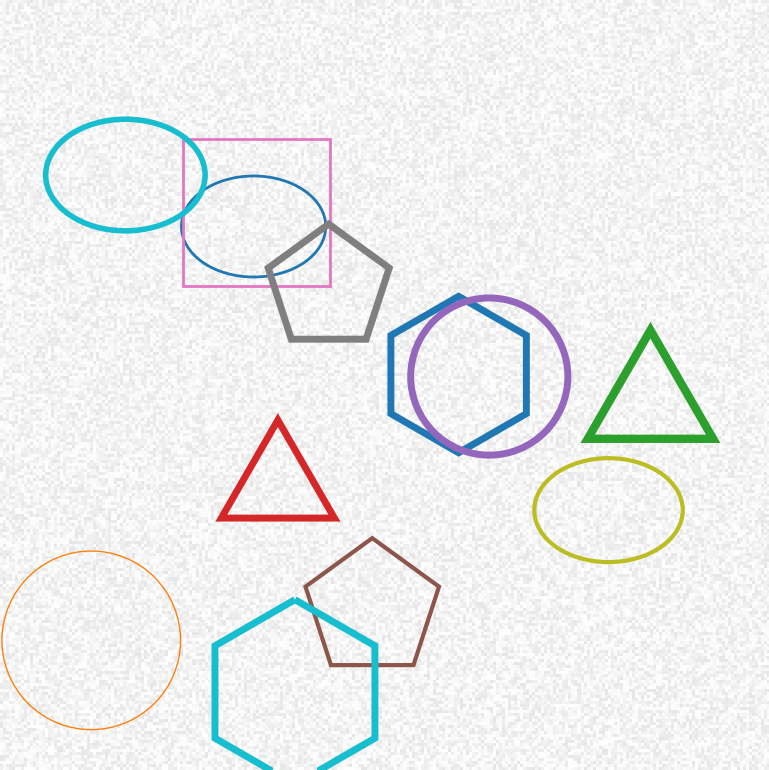[{"shape": "hexagon", "thickness": 2.5, "radius": 0.51, "center": [0.596, 0.514]}, {"shape": "oval", "thickness": 1, "radius": 0.47, "center": [0.329, 0.706]}, {"shape": "circle", "thickness": 0.5, "radius": 0.58, "center": [0.118, 0.168]}, {"shape": "triangle", "thickness": 3, "radius": 0.47, "center": [0.845, 0.477]}, {"shape": "triangle", "thickness": 2.5, "radius": 0.42, "center": [0.361, 0.37]}, {"shape": "circle", "thickness": 2.5, "radius": 0.51, "center": [0.635, 0.511]}, {"shape": "pentagon", "thickness": 1.5, "radius": 0.46, "center": [0.483, 0.21]}, {"shape": "square", "thickness": 1, "radius": 0.48, "center": [0.334, 0.724]}, {"shape": "pentagon", "thickness": 2.5, "radius": 0.41, "center": [0.427, 0.626]}, {"shape": "oval", "thickness": 1.5, "radius": 0.48, "center": [0.79, 0.337]}, {"shape": "oval", "thickness": 2, "radius": 0.52, "center": [0.163, 0.773]}, {"shape": "hexagon", "thickness": 2.5, "radius": 0.6, "center": [0.383, 0.101]}]